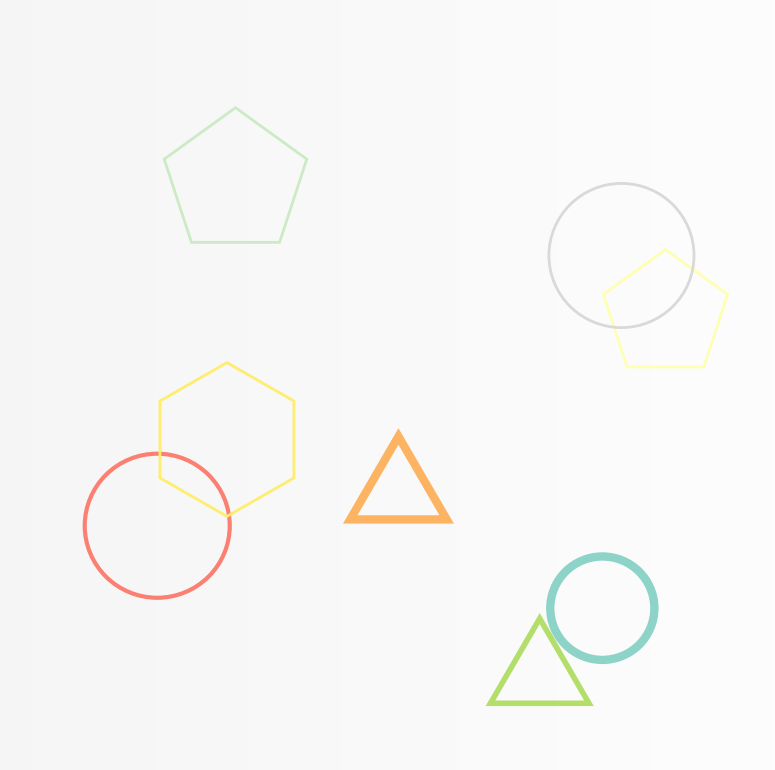[{"shape": "circle", "thickness": 3, "radius": 0.34, "center": [0.777, 0.21]}, {"shape": "pentagon", "thickness": 1, "radius": 0.42, "center": [0.859, 0.592]}, {"shape": "circle", "thickness": 1.5, "radius": 0.47, "center": [0.203, 0.317]}, {"shape": "triangle", "thickness": 3, "radius": 0.36, "center": [0.514, 0.361]}, {"shape": "triangle", "thickness": 2, "radius": 0.37, "center": [0.696, 0.123]}, {"shape": "circle", "thickness": 1, "radius": 0.47, "center": [0.802, 0.668]}, {"shape": "pentagon", "thickness": 1, "radius": 0.48, "center": [0.304, 0.763]}, {"shape": "hexagon", "thickness": 1, "radius": 0.5, "center": [0.293, 0.429]}]